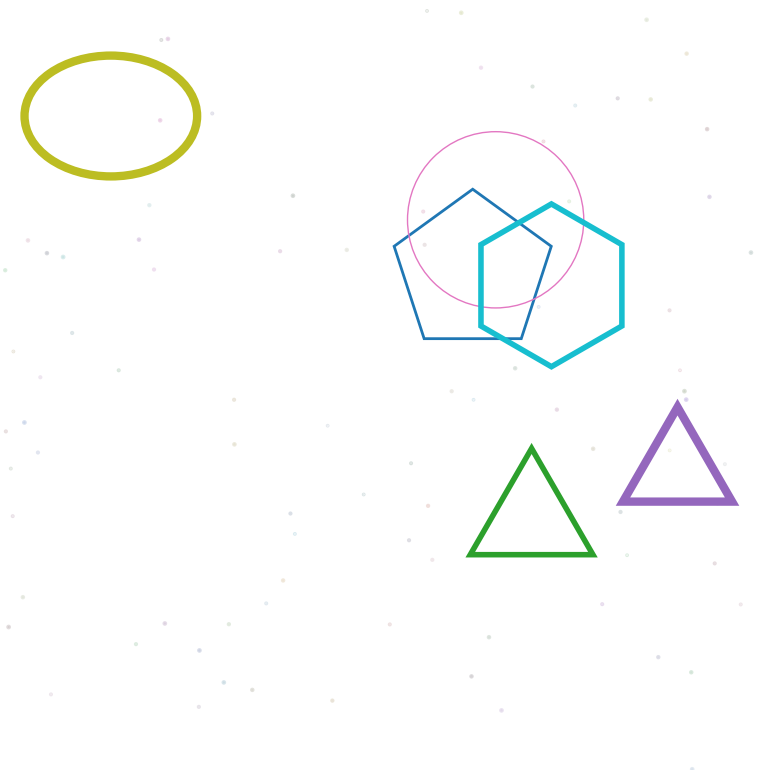[{"shape": "pentagon", "thickness": 1, "radius": 0.54, "center": [0.614, 0.647]}, {"shape": "triangle", "thickness": 2, "radius": 0.46, "center": [0.69, 0.326]}, {"shape": "triangle", "thickness": 3, "radius": 0.41, "center": [0.88, 0.389]}, {"shape": "circle", "thickness": 0.5, "radius": 0.57, "center": [0.644, 0.715]}, {"shape": "oval", "thickness": 3, "radius": 0.56, "center": [0.144, 0.849]}, {"shape": "hexagon", "thickness": 2, "radius": 0.53, "center": [0.716, 0.629]}]